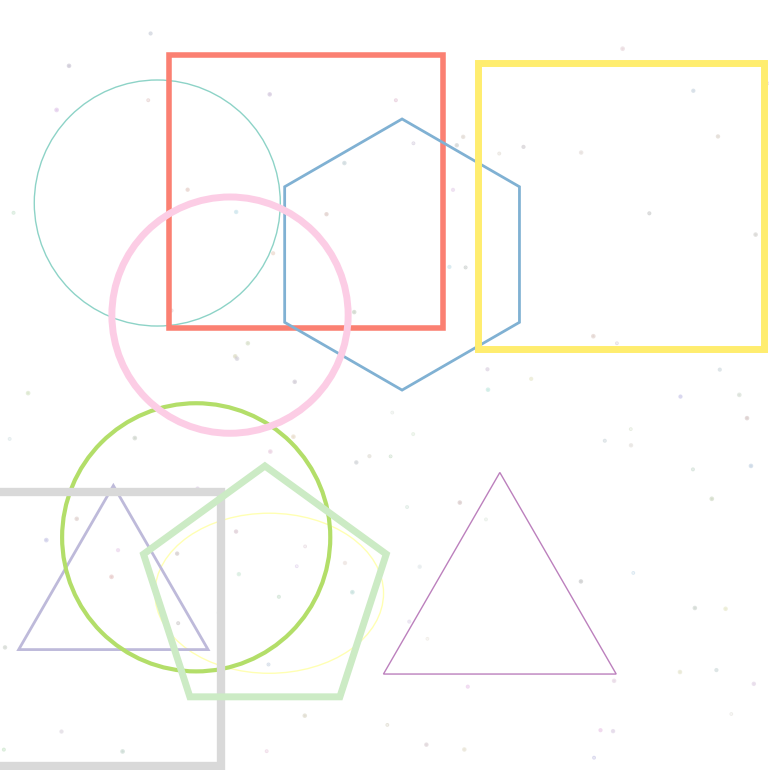[{"shape": "circle", "thickness": 0.5, "radius": 0.8, "center": [0.204, 0.736]}, {"shape": "oval", "thickness": 0.5, "radius": 0.74, "center": [0.35, 0.23]}, {"shape": "triangle", "thickness": 1, "radius": 0.71, "center": [0.147, 0.227]}, {"shape": "square", "thickness": 2, "radius": 0.89, "center": [0.398, 0.752]}, {"shape": "hexagon", "thickness": 1, "radius": 0.88, "center": [0.522, 0.669]}, {"shape": "circle", "thickness": 1.5, "radius": 0.87, "center": [0.255, 0.302]}, {"shape": "circle", "thickness": 2.5, "radius": 0.77, "center": [0.299, 0.591]}, {"shape": "square", "thickness": 3, "radius": 0.89, "center": [0.109, 0.183]}, {"shape": "triangle", "thickness": 0.5, "radius": 0.87, "center": [0.649, 0.212]}, {"shape": "pentagon", "thickness": 2.5, "radius": 0.83, "center": [0.344, 0.229]}, {"shape": "square", "thickness": 2.5, "radius": 0.93, "center": [0.806, 0.733]}]